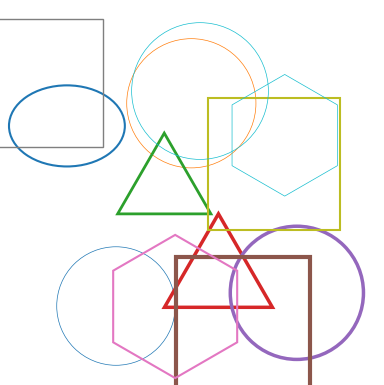[{"shape": "circle", "thickness": 0.5, "radius": 0.77, "center": [0.301, 0.205]}, {"shape": "oval", "thickness": 1.5, "radius": 0.75, "center": [0.174, 0.673]}, {"shape": "circle", "thickness": 0.5, "radius": 0.84, "center": [0.497, 0.732]}, {"shape": "triangle", "thickness": 2, "radius": 0.7, "center": [0.427, 0.514]}, {"shape": "triangle", "thickness": 2.5, "radius": 0.81, "center": [0.567, 0.283]}, {"shape": "circle", "thickness": 2.5, "radius": 0.86, "center": [0.771, 0.239]}, {"shape": "square", "thickness": 3, "radius": 0.87, "center": [0.631, 0.159]}, {"shape": "hexagon", "thickness": 1.5, "radius": 0.93, "center": [0.455, 0.204]}, {"shape": "square", "thickness": 1, "radius": 0.83, "center": [0.102, 0.784]}, {"shape": "square", "thickness": 1.5, "radius": 0.86, "center": [0.711, 0.574]}, {"shape": "hexagon", "thickness": 0.5, "radius": 0.79, "center": [0.74, 0.649]}, {"shape": "circle", "thickness": 0.5, "radius": 0.89, "center": [0.52, 0.764]}]